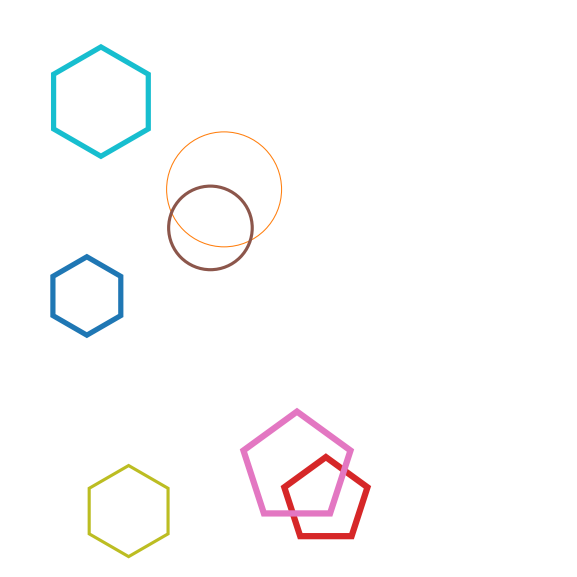[{"shape": "hexagon", "thickness": 2.5, "radius": 0.34, "center": [0.15, 0.487]}, {"shape": "circle", "thickness": 0.5, "radius": 0.5, "center": [0.388, 0.671]}, {"shape": "pentagon", "thickness": 3, "radius": 0.38, "center": [0.564, 0.132]}, {"shape": "circle", "thickness": 1.5, "radius": 0.36, "center": [0.364, 0.604]}, {"shape": "pentagon", "thickness": 3, "radius": 0.49, "center": [0.514, 0.189]}, {"shape": "hexagon", "thickness": 1.5, "radius": 0.39, "center": [0.223, 0.114]}, {"shape": "hexagon", "thickness": 2.5, "radius": 0.47, "center": [0.175, 0.823]}]